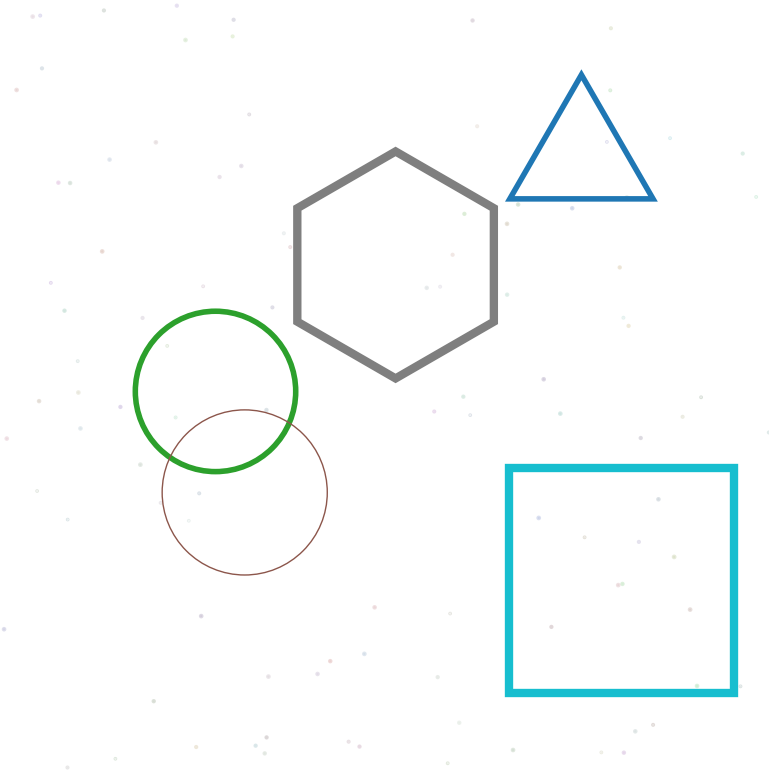[{"shape": "triangle", "thickness": 2, "radius": 0.54, "center": [0.755, 0.795]}, {"shape": "circle", "thickness": 2, "radius": 0.52, "center": [0.28, 0.492]}, {"shape": "circle", "thickness": 0.5, "radius": 0.54, "center": [0.318, 0.36]}, {"shape": "hexagon", "thickness": 3, "radius": 0.74, "center": [0.514, 0.656]}, {"shape": "square", "thickness": 3, "radius": 0.73, "center": [0.807, 0.246]}]